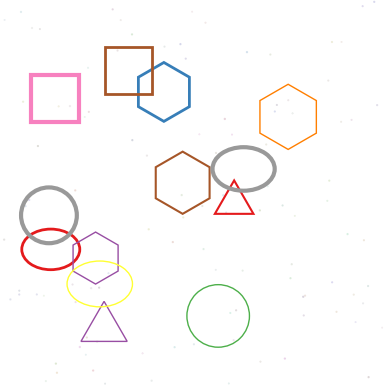[{"shape": "oval", "thickness": 2, "radius": 0.38, "center": [0.132, 0.352]}, {"shape": "triangle", "thickness": 1.5, "radius": 0.29, "center": [0.608, 0.473]}, {"shape": "hexagon", "thickness": 2, "radius": 0.38, "center": [0.426, 0.761]}, {"shape": "circle", "thickness": 1, "radius": 0.41, "center": [0.567, 0.179]}, {"shape": "triangle", "thickness": 1, "radius": 0.35, "center": [0.27, 0.148]}, {"shape": "hexagon", "thickness": 1, "radius": 0.34, "center": [0.248, 0.33]}, {"shape": "hexagon", "thickness": 1, "radius": 0.42, "center": [0.748, 0.696]}, {"shape": "oval", "thickness": 1, "radius": 0.42, "center": [0.259, 0.263]}, {"shape": "square", "thickness": 2, "radius": 0.3, "center": [0.333, 0.817]}, {"shape": "hexagon", "thickness": 1.5, "radius": 0.4, "center": [0.474, 0.525]}, {"shape": "square", "thickness": 3, "radius": 0.31, "center": [0.143, 0.744]}, {"shape": "oval", "thickness": 3, "radius": 0.4, "center": [0.633, 0.561]}, {"shape": "circle", "thickness": 3, "radius": 0.36, "center": [0.127, 0.441]}]